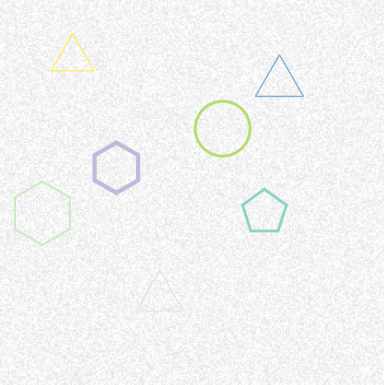[{"shape": "pentagon", "thickness": 2, "radius": 0.3, "center": [0.687, 0.449]}, {"shape": "hexagon", "thickness": 3, "radius": 0.33, "center": [0.302, 0.564]}, {"shape": "triangle", "thickness": 1, "radius": 0.36, "center": [0.726, 0.786]}, {"shape": "circle", "thickness": 2, "radius": 0.36, "center": [0.578, 0.666]}, {"shape": "triangle", "thickness": 0.5, "radius": 0.35, "center": [0.415, 0.228]}, {"shape": "hexagon", "thickness": 1.5, "radius": 0.41, "center": [0.11, 0.446]}, {"shape": "triangle", "thickness": 1, "radius": 0.32, "center": [0.188, 0.849]}]